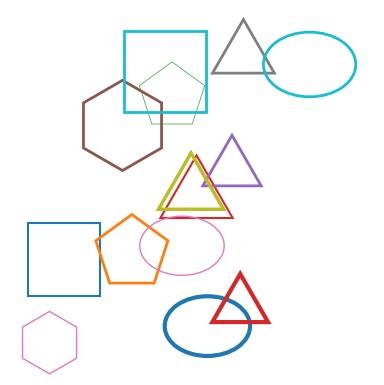[{"shape": "oval", "thickness": 3, "radius": 0.55, "center": [0.539, 0.153]}, {"shape": "square", "thickness": 1.5, "radius": 0.47, "center": [0.167, 0.326]}, {"shape": "pentagon", "thickness": 2, "radius": 0.49, "center": [0.343, 0.344]}, {"shape": "pentagon", "thickness": 0.5, "radius": 0.45, "center": [0.447, 0.75]}, {"shape": "triangle", "thickness": 1.5, "radius": 0.54, "center": [0.511, 0.488]}, {"shape": "triangle", "thickness": 3, "radius": 0.42, "center": [0.624, 0.205]}, {"shape": "triangle", "thickness": 2, "radius": 0.44, "center": [0.603, 0.561]}, {"shape": "hexagon", "thickness": 2, "radius": 0.59, "center": [0.318, 0.674]}, {"shape": "oval", "thickness": 1, "radius": 0.55, "center": [0.473, 0.362]}, {"shape": "hexagon", "thickness": 1, "radius": 0.41, "center": [0.129, 0.11]}, {"shape": "triangle", "thickness": 2, "radius": 0.46, "center": [0.632, 0.856]}, {"shape": "triangle", "thickness": 2.5, "radius": 0.49, "center": [0.496, 0.505]}, {"shape": "oval", "thickness": 2, "radius": 0.6, "center": [0.804, 0.833]}, {"shape": "square", "thickness": 2, "radius": 0.53, "center": [0.429, 0.814]}]